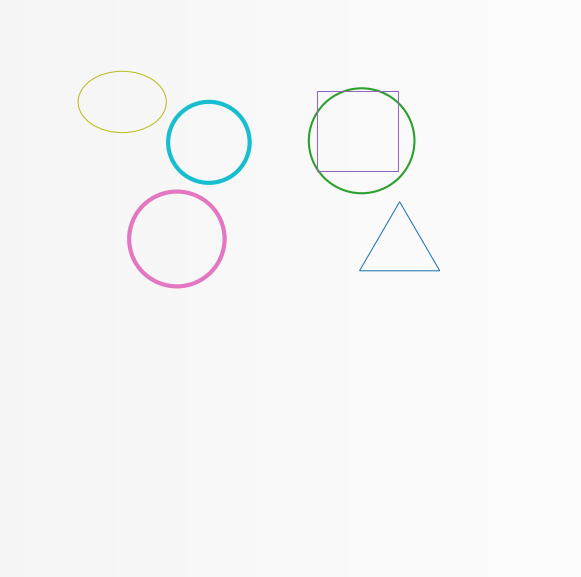[{"shape": "triangle", "thickness": 0.5, "radius": 0.4, "center": [0.688, 0.57]}, {"shape": "circle", "thickness": 1, "radius": 0.45, "center": [0.622, 0.755]}, {"shape": "square", "thickness": 0.5, "radius": 0.35, "center": [0.615, 0.772]}, {"shape": "circle", "thickness": 2, "radius": 0.41, "center": [0.304, 0.585]}, {"shape": "oval", "thickness": 0.5, "radius": 0.38, "center": [0.21, 0.823]}, {"shape": "circle", "thickness": 2, "radius": 0.35, "center": [0.359, 0.753]}]